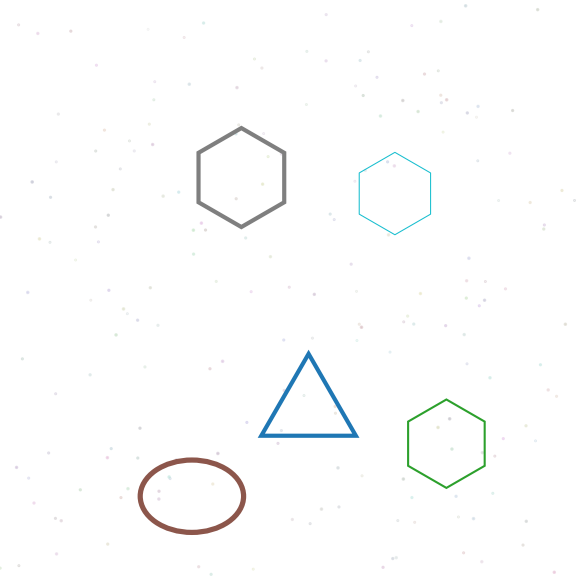[{"shape": "triangle", "thickness": 2, "radius": 0.47, "center": [0.534, 0.292]}, {"shape": "hexagon", "thickness": 1, "radius": 0.38, "center": [0.773, 0.231]}, {"shape": "oval", "thickness": 2.5, "radius": 0.45, "center": [0.332, 0.14]}, {"shape": "hexagon", "thickness": 2, "radius": 0.43, "center": [0.418, 0.692]}, {"shape": "hexagon", "thickness": 0.5, "radius": 0.36, "center": [0.684, 0.664]}]